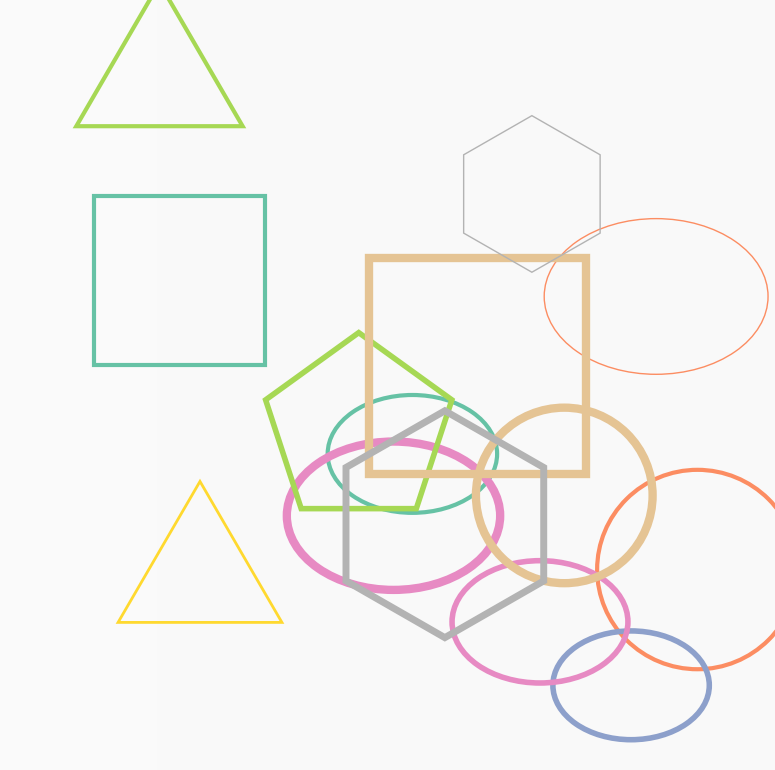[{"shape": "square", "thickness": 1.5, "radius": 0.55, "center": [0.232, 0.636]}, {"shape": "oval", "thickness": 1.5, "radius": 0.55, "center": [0.532, 0.41]}, {"shape": "circle", "thickness": 1.5, "radius": 0.65, "center": [0.9, 0.26]}, {"shape": "oval", "thickness": 0.5, "radius": 0.72, "center": [0.847, 0.615]}, {"shape": "oval", "thickness": 2, "radius": 0.5, "center": [0.814, 0.11]}, {"shape": "oval", "thickness": 3, "radius": 0.69, "center": [0.508, 0.33]}, {"shape": "oval", "thickness": 2, "radius": 0.57, "center": [0.697, 0.192]}, {"shape": "triangle", "thickness": 1.5, "radius": 0.62, "center": [0.206, 0.898]}, {"shape": "pentagon", "thickness": 2, "radius": 0.63, "center": [0.463, 0.442]}, {"shape": "triangle", "thickness": 1, "radius": 0.61, "center": [0.258, 0.253]}, {"shape": "square", "thickness": 3, "radius": 0.7, "center": [0.617, 0.525]}, {"shape": "circle", "thickness": 3, "radius": 0.57, "center": [0.728, 0.357]}, {"shape": "hexagon", "thickness": 2.5, "radius": 0.74, "center": [0.574, 0.319]}, {"shape": "hexagon", "thickness": 0.5, "radius": 0.51, "center": [0.686, 0.748]}]